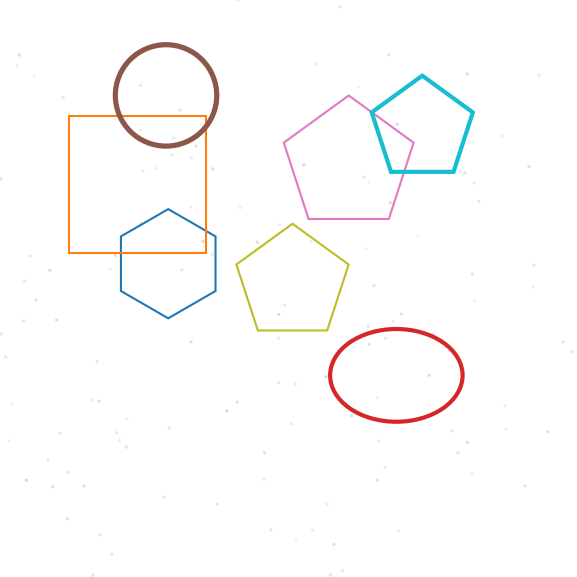[{"shape": "hexagon", "thickness": 1, "radius": 0.47, "center": [0.291, 0.542]}, {"shape": "square", "thickness": 1, "radius": 0.59, "center": [0.238, 0.68]}, {"shape": "oval", "thickness": 2, "radius": 0.57, "center": [0.686, 0.349]}, {"shape": "circle", "thickness": 2.5, "radius": 0.44, "center": [0.288, 0.834]}, {"shape": "pentagon", "thickness": 1, "radius": 0.59, "center": [0.604, 0.716]}, {"shape": "pentagon", "thickness": 1, "radius": 0.51, "center": [0.507, 0.51]}, {"shape": "pentagon", "thickness": 2, "radius": 0.46, "center": [0.731, 0.776]}]